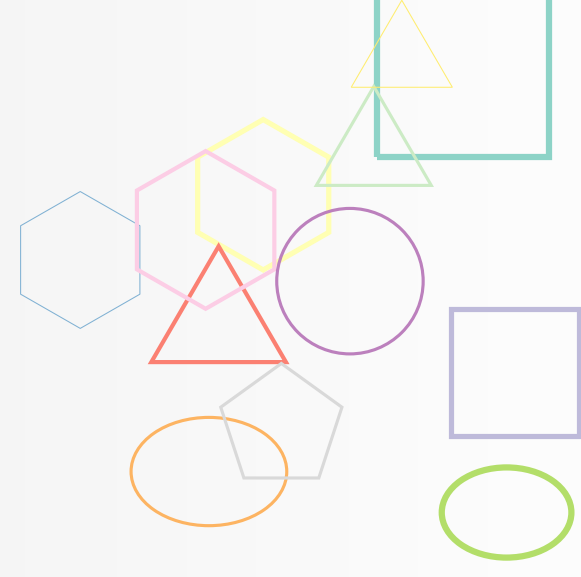[{"shape": "square", "thickness": 3, "radius": 0.74, "center": [0.796, 0.875]}, {"shape": "hexagon", "thickness": 2.5, "radius": 0.65, "center": [0.453, 0.662]}, {"shape": "square", "thickness": 2.5, "radius": 0.55, "center": [0.886, 0.355]}, {"shape": "triangle", "thickness": 2, "radius": 0.67, "center": [0.376, 0.439]}, {"shape": "hexagon", "thickness": 0.5, "radius": 0.59, "center": [0.138, 0.549]}, {"shape": "oval", "thickness": 1.5, "radius": 0.67, "center": [0.359, 0.183]}, {"shape": "oval", "thickness": 3, "radius": 0.56, "center": [0.872, 0.112]}, {"shape": "hexagon", "thickness": 2, "radius": 0.68, "center": [0.354, 0.601]}, {"shape": "pentagon", "thickness": 1.5, "radius": 0.55, "center": [0.484, 0.26]}, {"shape": "circle", "thickness": 1.5, "radius": 0.63, "center": [0.602, 0.512]}, {"shape": "triangle", "thickness": 1.5, "radius": 0.57, "center": [0.643, 0.735]}, {"shape": "triangle", "thickness": 0.5, "radius": 0.5, "center": [0.691, 0.898]}]